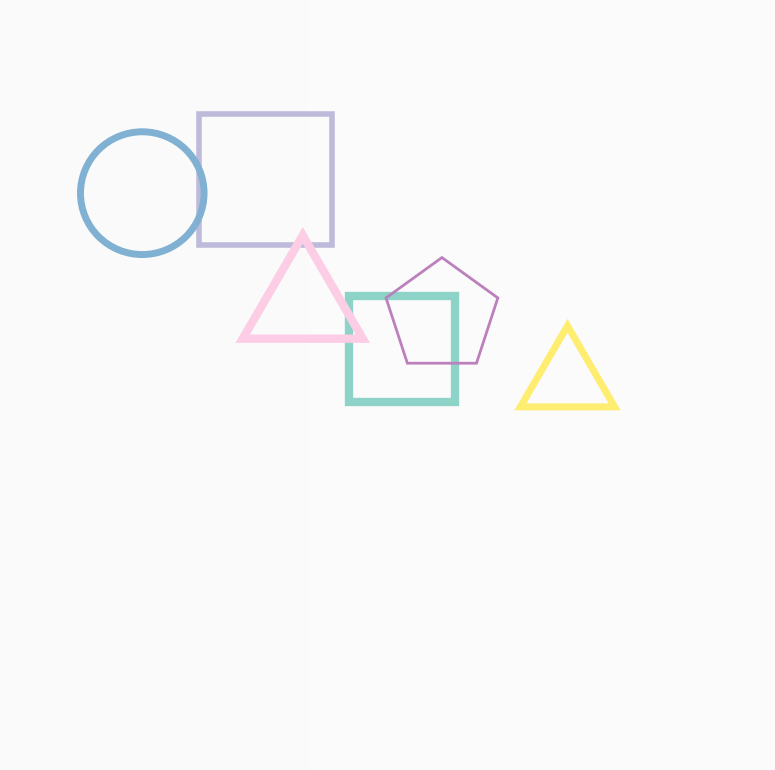[{"shape": "square", "thickness": 3, "radius": 0.34, "center": [0.519, 0.547]}, {"shape": "square", "thickness": 2, "radius": 0.43, "center": [0.343, 0.767]}, {"shape": "circle", "thickness": 2.5, "radius": 0.4, "center": [0.184, 0.749]}, {"shape": "triangle", "thickness": 3, "radius": 0.45, "center": [0.391, 0.605]}, {"shape": "pentagon", "thickness": 1, "radius": 0.38, "center": [0.57, 0.59]}, {"shape": "triangle", "thickness": 2.5, "radius": 0.35, "center": [0.732, 0.507]}]